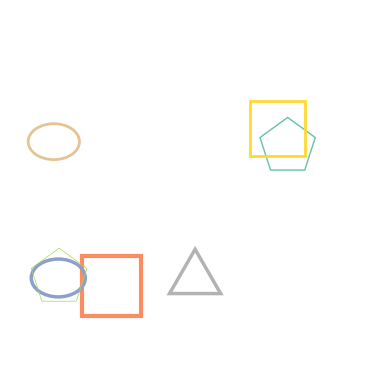[{"shape": "pentagon", "thickness": 1, "radius": 0.38, "center": [0.747, 0.619]}, {"shape": "square", "thickness": 3, "radius": 0.39, "center": [0.289, 0.257]}, {"shape": "oval", "thickness": 2.5, "radius": 0.35, "center": [0.151, 0.278]}, {"shape": "pentagon", "thickness": 0.5, "radius": 0.38, "center": [0.154, 0.279]}, {"shape": "square", "thickness": 2, "radius": 0.36, "center": [0.722, 0.666]}, {"shape": "oval", "thickness": 2, "radius": 0.33, "center": [0.14, 0.632]}, {"shape": "triangle", "thickness": 2.5, "radius": 0.38, "center": [0.507, 0.276]}]